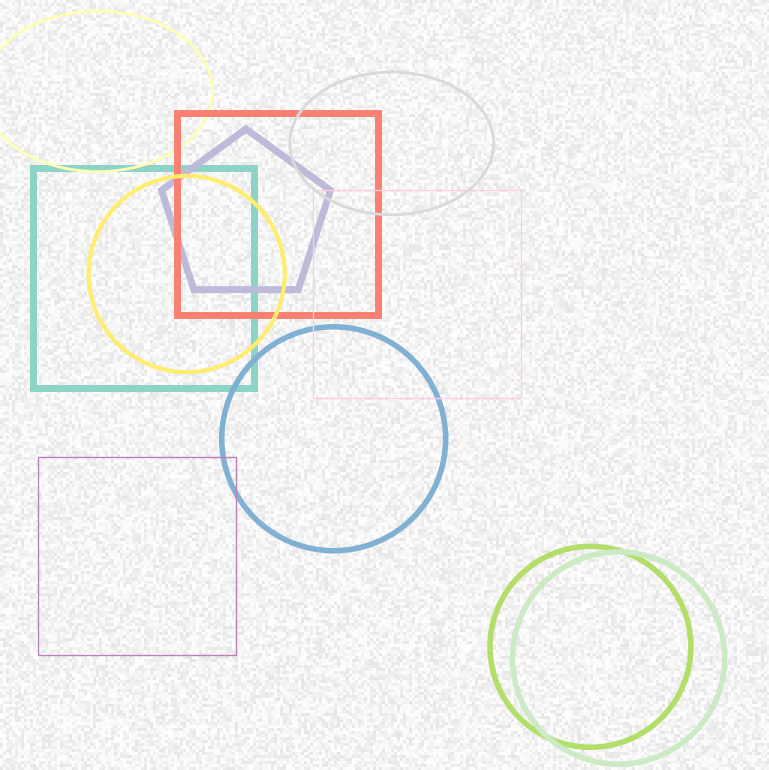[{"shape": "square", "thickness": 2.5, "radius": 0.72, "center": [0.186, 0.639]}, {"shape": "oval", "thickness": 1, "radius": 0.74, "center": [0.127, 0.881]}, {"shape": "pentagon", "thickness": 2.5, "radius": 0.58, "center": [0.319, 0.717]}, {"shape": "square", "thickness": 2.5, "radius": 0.65, "center": [0.36, 0.722]}, {"shape": "circle", "thickness": 2, "radius": 0.73, "center": [0.433, 0.43]}, {"shape": "circle", "thickness": 2, "radius": 0.65, "center": [0.767, 0.16]}, {"shape": "square", "thickness": 0.5, "radius": 0.68, "center": [0.542, 0.618]}, {"shape": "oval", "thickness": 1, "radius": 0.66, "center": [0.509, 0.814]}, {"shape": "square", "thickness": 0.5, "radius": 0.64, "center": [0.178, 0.278]}, {"shape": "circle", "thickness": 2, "radius": 0.69, "center": [0.803, 0.145]}, {"shape": "circle", "thickness": 1.5, "radius": 0.64, "center": [0.242, 0.644]}]